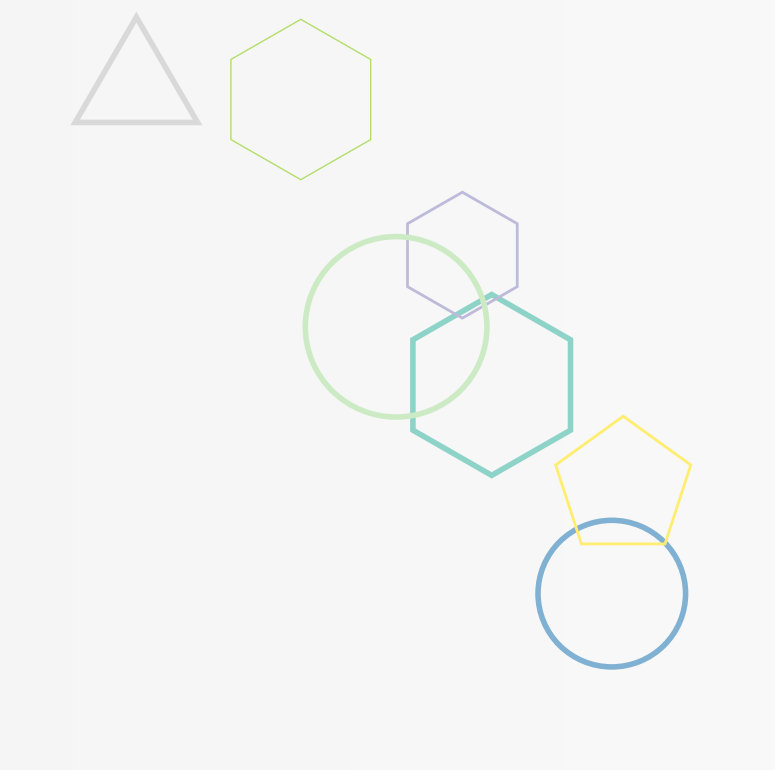[{"shape": "hexagon", "thickness": 2, "radius": 0.59, "center": [0.634, 0.5]}, {"shape": "hexagon", "thickness": 1, "radius": 0.41, "center": [0.597, 0.669]}, {"shape": "circle", "thickness": 2, "radius": 0.48, "center": [0.789, 0.229]}, {"shape": "hexagon", "thickness": 0.5, "radius": 0.52, "center": [0.388, 0.871]}, {"shape": "triangle", "thickness": 2, "radius": 0.46, "center": [0.176, 0.887]}, {"shape": "circle", "thickness": 2, "radius": 0.59, "center": [0.511, 0.576]}, {"shape": "pentagon", "thickness": 1, "radius": 0.46, "center": [0.804, 0.368]}]